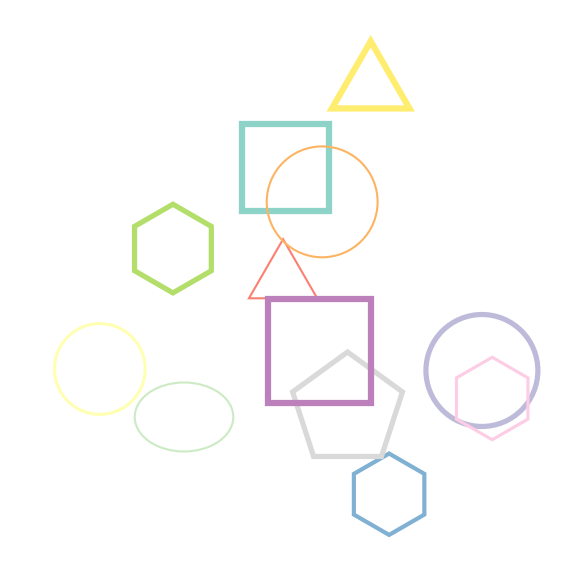[{"shape": "square", "thickness": 3, "radius": 0.37, "center": [0.494, 0.709]}, {"shape": "circle", "thickness": 1.5, "radius": 0.39, "center": [0.173, 0.36]}, {"shape": "circle", "thickness": 2.5, "radius": 0.48, "center": [0.834, 0.358]}, {"shape": "triangle", "thickness": 1, "radius": 0.34, "center": [0.49, 0.517]}, {"shape": "hexagon", "thickness": 2, "radius": 0.35, "center": [0.674, 0.143]}, {"shape": "circle", "thickness": 1, "radius": 0.48, "center": [0.558, 0.65]}, {"shape": "hexagon", "thickness": 2.5, "radius": 0.38, "center": [0.299, 0.569]}, {"shape": "hexagon", "thickness": 1.5, "radius": 0.36, "center": [0.852, 0.309]}, {"shape": "pentagon", "thickness": 2.5, "radius": 0.5, "center": [0.602, 0.29]}, {"shape": "square", "thickness": 3, "radius": 0.45, "center": [0.553, 0.392]}, {"shape": "oval", "thickness": 1, "radius": 0.43, "center": [0.319, 0.277]}, {"shape": "triangle", "thickness": 3, "radius": 0.39, "center": [0.642, 0.85]}]